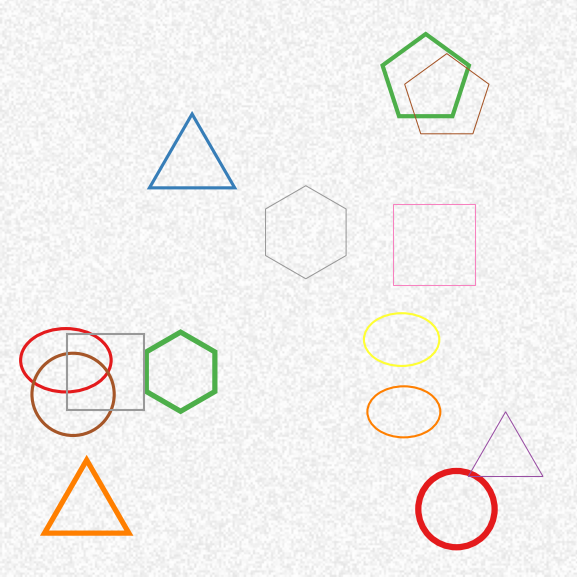[{"shape": "circle", "thickness": 3, "radius": 0.33, "center": [0.79, 0.118]}, {"shape": "oval", "thickness": 1.5, "radius": 0.39, "center": [0.114, 0.375]}, {"shape": "triangle", "thickness": 1.5, "radius": 0.43, "center": [0.333, 0.716]}, {"shape": "hexagon", "thickness": 2.5, "radius": 0.34, "center": [0.313, 0.355]}, {"shape": "pentagon", "thickness": 2, "radius": 0.39, "center": [0.737, 0.862]}, {"shape": "triangle", "thickness": 0.5, "radius": 0.37, "center": [0.876, 0.211]}, {"shape": "oval", "thickness": 1, "radius": 0.32, "center": [0.699, 0.286]}, {"shape": "triangle", "thickness": 2.5, "radius": 0.42, "center": [0.15, 0.118]}, {"shape": "oval", "thickness": 1, "radius": 0.33, "center": [0.695, 0.411]}, {"shape": "circle", "thickness": 1.5, "radius": 0.36, "center": [0.127, 0.316]}, {"shape": "pentagon", "thickness": 0.5, "radius": 0.38, "center": [0.774, 0.83]}, {"shape": "square", "thickness": 0.5, "radius": 0.35, "center": [0.752, 0.575]}, {"shape": "hexagon", "thickness": 0.5, "radius": 0.4, "center": [0.53, 0.597]}, {"shape": "square", "thickness": 1, "radius": 0.33, "center": [0.182, 0.355]}]